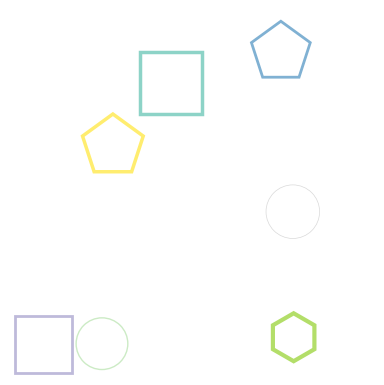[{"shape": "square", "thickness": 2.5, "radius": 0.4, "center": [0.445, 0.785]}, {"shape": "square", "thickness": 2, "radius": 0.37, "center": [0.113, 0.105]}, {"shape": "pentagon", "thickness": 2, "radius": 0.4, "center": [0.729, 0.864]}, {"shape": "hexagon", "thickness": 3, "radius": 0.31, "center": [0.763, 0.124]}, {"shape": "circle", "thickness": 0.5, "radius": 0.35, "center": [0.761, 0.45]}, {"shape": "circle", "thickness": 1, "radius": 0.34, "center": [0.265, 0.107]}, {"shape": "pentagon", "thickness": 2.5, "radius": 0.41, "center": [0.293, 0.621]}]